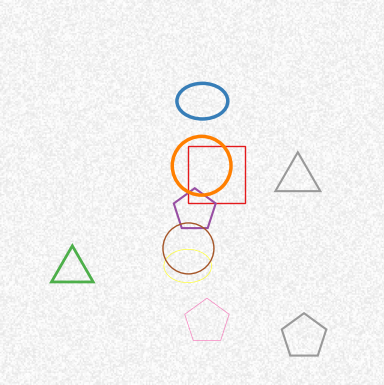[{"shape": "square", "thickness": 1, "radius": 0.37, "center": [0.562, 0.546]}, {"shape": "oval", "thickness": 2.5, "radius": 0.33, "center": [0.526, 0.737]}, {"shape": "triangle", "thickness": 2, "radius": 0.31, "center": [0.188, 0.299]}, {"shape": "pentagon", "thickness": 1.5, "radius": 0.29, "center": [0.506, 0.454]}, {"shape": "circle", "thickness": 2.5, "radius": 0.38, "center": [0.524, 0.57]}, {"shape": "oval", "thickness": 0.5, "radius": 0.31, "center": [0.488, 0.309]}, {"shape": "circle", "thickness": 1, "radius": 0.33, "center": [0.489, 0.355]}, {"shape": "pentagon", "thickness": 0.5, "radius": 0.3, "center": [0.538, 0.165]}, {"shape": "triangle", "thickness": 1.5, "radius": 0.34, "center": [0.774, 0.537]}, {"shape": "pentagon", "thickness": 1.5, "radius": 0.3, "center": [0.79, 0.126]}]